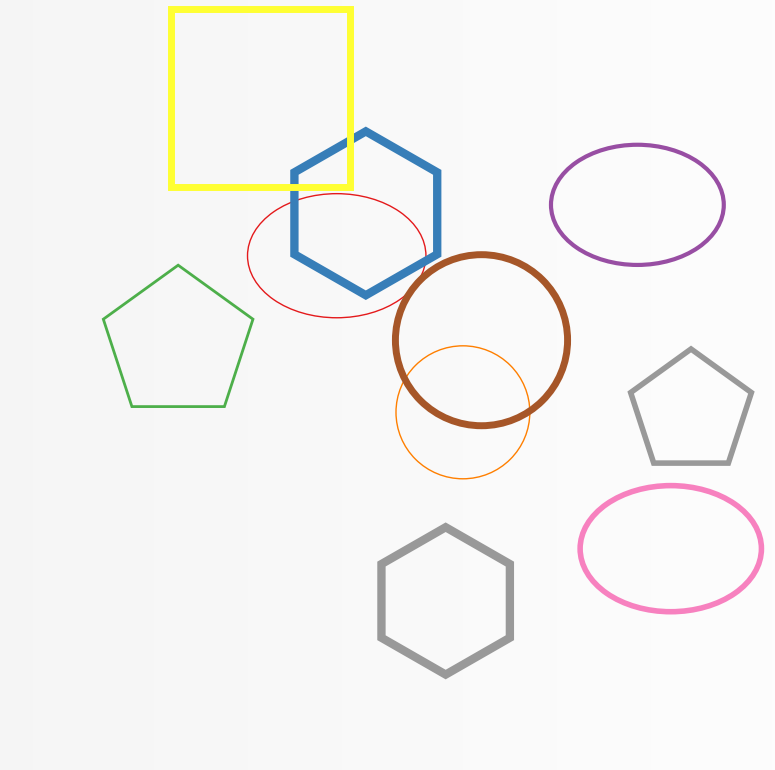[{"shape": "oval", "thickness": 0.5, "radius": 0.58, "center": [0.434, 0.668]}, {"shape": "hexagon", "thickness": 3, "radius": 0.53, "center": [0.472, 0.723]}, {"shape": "pentagon", "thickness": 1, "radius": 0.51, "center": [0.23, 0.554]}, {"shape": "oval", "thickness": 1.5, "radius": 0.56, "center": [0.822, 0.734]}, {"shape": "circle", "thickness": 0.5, "radius": 0.43, "center": [0.597, 0.465]}, {"shape": "square", "thickness": 2.5, "radius": 0.58, "center": [0.336, 0.873]}, {"shape": "circle", "thickness": 2.5, "radius": 0.56, "center": [0.621, 0.558]}, {"shape": "oval", "thickness": 2, "radius": 0.58, "center": [0.866, 0.287]}, {"shape": "hexagon", "thickness": 3, "radius": 0.48, "center": [0.575, 0.22]}, {"shape": "pentagon", "thickness": 2, "radius": 0.41, "center": [0.892, 0.465]}]